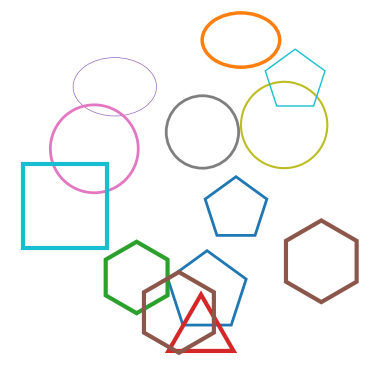[{"shape": "pentagon", "thickness": 2, "radius": 0.42, "center": [0.613, 0.457]}, {"shape": "pentagon", "thickness": 2, "radius": 0.53, "center": [0.538, 0.242]}, {"shape": "oval", "thickness": 2.5, "radius": 0.5, "center": [0.626, 0.896]}, {"shape": "hexagon", "thickness": 3, "radius": 0.46, "center": [0.355, 0.279]}, {"shape": "triangle", "thickness": 3, "radius": 0.49, "center": [0.522, 0.137]}, {"shape": "oval", "thickness": 0.5, "radius": 0.54, "center": [0.298, 0.775]}, {"shape": "hexagon", "thickness": 3, "radius": 0.52, "center": [0.465, 0.189]}, {"shape": "hexagon", "thickness": 3, "radius": 0.53, "center": [0.835, 0.321]}, {"shape": "circle", "thickness": 2, "radius": 0.57, "center": [0.245, 0.614]}, {"shape": "circle", "thickness": 2, "radius": 0.47, "center": [0.526, 0.657]}, {"shape": "circle", "thickness": 1.5, "radius": 0.56, "center": [0.738, 0.675]}, {"shape": "pentagon", "thickness": 1, "radius": 0.41, "center": [0.767, 0.791]}, {"shape": "square", "thickness": 3, "radius": 0.55, "center": [0.169, 0.464]}]